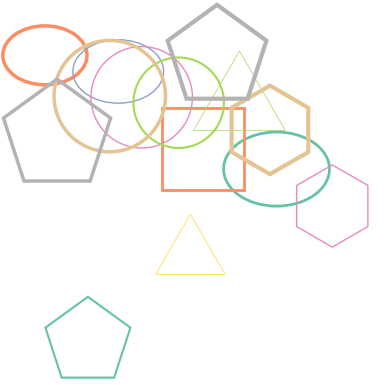[{"shape": "pentagon", "thickness": 1.5, "radius": 0.58, "center": [0.228, 0.113]}, {"shape": "oval", "thickness": 2, "radius": 0.69, "center": [0.718, 0.561]}, {"shape": "square", "thickness": 2, "radius": 0.53, "center": [0.527, 0.613]}, {"shape": "oval", "thickness": 2.5, "radius": 0.55, "center": [0.117, 0.856]}, {"shape": "oval", "thickness": 1, "radius": 0.59, "center": [0.307, 0.814]}, {"shape": "circle", "thickness": 1, "radius": 0.66, "center": [0.368, 0.747]}, {"shape": "hexagon", "thickness": 1, "radius": 0.53, "center": [0.863, 0.465]}, {"shape": "circle", "thickness": 1.5, "radius": 0.59, "center": [0.464, 0.733]}, {"shape": "triangle", "thickness": 0.5, "radius": 0.69, "center": [0.622, 0.73]}, {"shape": "triangle", "thickness": 0.5, "radius": 0.52, "center": [0.495, 0.339]}, {"shape": "hexagon", "thickness": 3, "radius": 0.57, "center": [0.701, 0.663]}, {"shape": "circle", "thickness": 2.5, "radius": 0.72, "center": [0.285, 0.75]}, {"shape": "pentagon", "thickness": 3, "radius": 0.67, "center": [0.564, 0.853]}, {"shape": "pentagon", "thickness": 2.5, "radius": 0.73, "center": [0.148, 0.648]}]